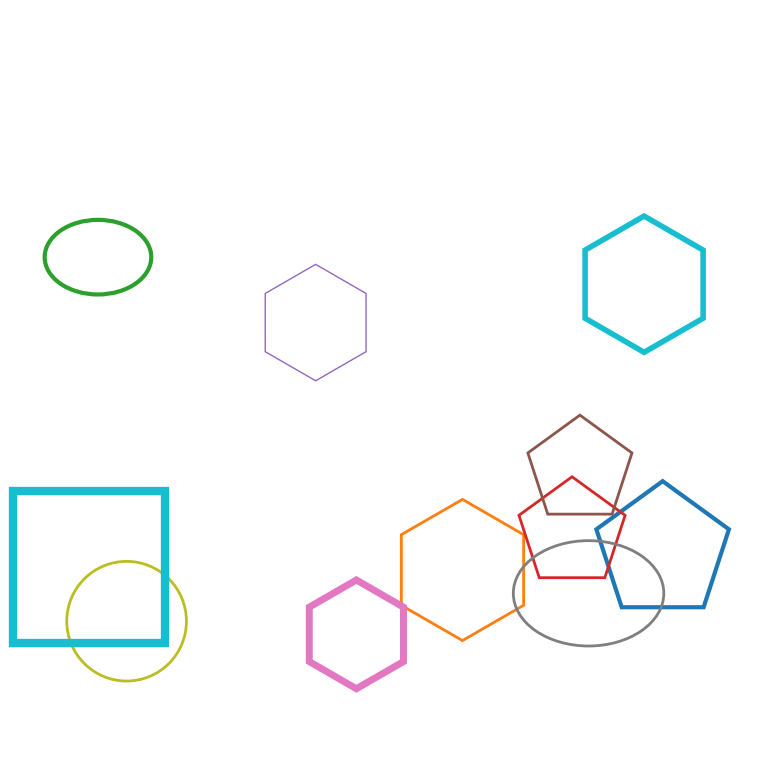[{"shape": "pentagon", "thickness": 1.5, "radius": 0.45, "center": [0.861, 0.285]}, {"shape": "hexagon", "thickness": 1, "radius": 0.46, "center": [0.601, 0.26]}, {"shape": "oval", "thickness": 1.5, "radius": 0.35, "center": [0.127, 0.666]}, {"shape": "pentagon", "thickness": 1, "radius": 0.36, "center": [0.743, 0.308]}, {"shape": "hexagon", "thickness": 0.5, "radius": 0.38, "center": [0.41, 0.581]}, {"shape": "pentagon", "thickness": 1, "radius": 0.36, "center": [0.753, 0.39]}, {"shape": "hexagon", "thickness": 2.5, "radius": 0.35, "center": [0.463, 0.176]}, {"shape": "oval", "thickness": 1, "radius": 0.49, "center": [0.764, 0.229]}, {"shape": "circle", "thickness": 1, "radius": 0.39, "center": [0.164, 0.193]}, {"shape": "hexagon", "thickness": 2, "radius": 0.44, "center": [0.837, 0.631]}, {"shape": "square", "thickness": 3, "radius": 0.49, "center": [0.116, 0.263]}]